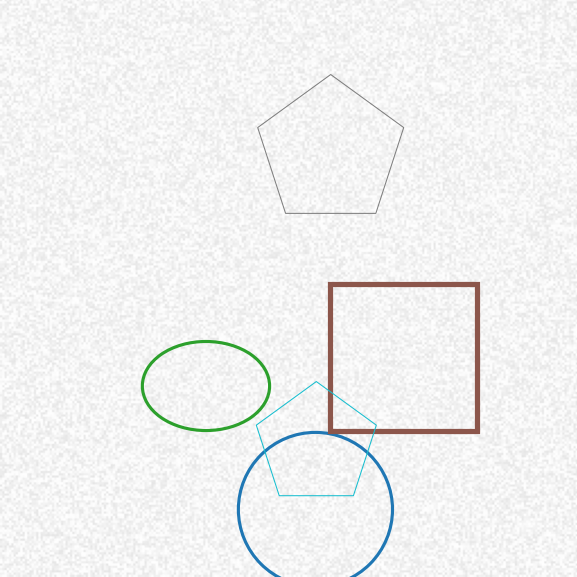[{"shape": "circle", "thickness": 1.5, "radius": 0.67, "center": [0.546, 0.117]}, {"shape": "oval", "thickness": 1.5, "radius": 0.55, "center": [0.357, 0.331]}, {"shape": "square", "thickness": 2.5, "radius": 0.64, "center": [0.698, 0.38]}, {"shape": "pentagon", "thickness": 0.5, "radius": 0.66, "center": [0.573, 0.737]}, {"shape": "pentagon", "thickness": 0.5, "radius": 0.55, "center": [0.548, 0.229]}]